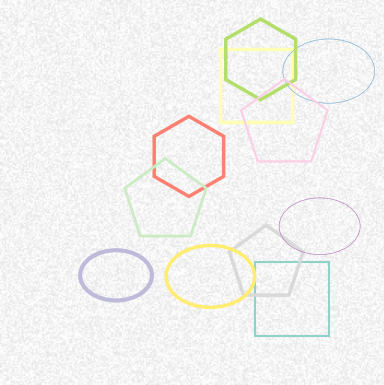[{"shape": "square", "thickness": 1.5, "radius": 0.48, "center": [0.758, 0.224]}, {"shape": "square", "thickness": 2.5, "radius": 0.47, "center": [0.665, 0.778]}, {"shape": "oval", "thickness": 3, "radius": 0.47, "center": [0.301, 0.285]}, {"shape": "hexagon", "thickness": 2.5, "radius": 0.52, "center": [0.491, 0.594]}, {"shape": "oval", "thickness": 0.5, "radius": 0.6, "center": [0.854, 0.815]}, {"shape": "hexagon", "thickness": 2.5, "radius": 0.52, "center": [0.677, 0.846]}, {"shape": "pentagon", "thickness": 1.5, "radius": 0.59, "center": [0.739, 0.676]}, {"shape": "pentagon", "thickness": 2.5, "radius": 0.5, "center": [0.692, 0.315]}, {"shape": "oval", "thickness": 0.5, "radius": 0.53, "center": [0.83, 0.412]}, {"shape": "pentagon", "thickness": 2, "radius": 0.56, "center": [0.43, 0.477]}, {"shape": "oval", "thickness": 2.5, "radius": 0.57, "center": [0.546, 0.282]}]